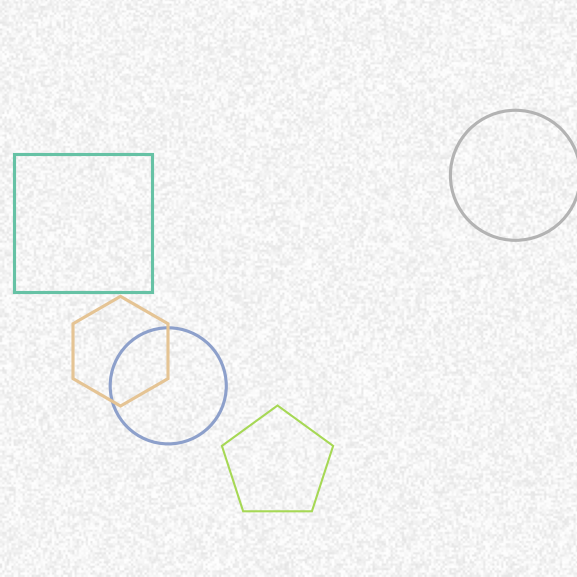[{"shape": "square", "thickness": 1.5, "radius": 0.6, "center": [0.143, 0.613]}, {"shape": "circle", "thickness": 1.5, "radius": 0.5, "center": [0.291, 0.331]}, {"shape": "pentagon", "thickness": 1, "radius": 0.51, "center": [0.481, 0.196]}, {"shape": "hexagon", "thickness": 1.5, "radius": 0.47, "center": [0.209, 0.391]}, {"shape": "circle", "thickness": 1.5, "radius": 0.56, "center": [0.892, 0.696]}]